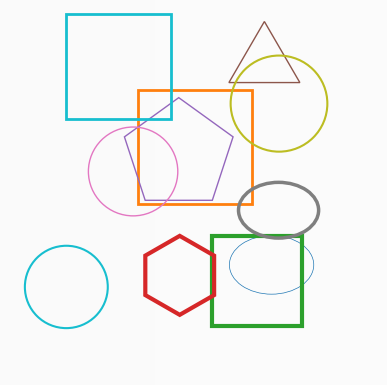[{"shape": "oval", "thickness": 0.5, "radius": 0.54, "center": [0.701, 0.312]}, {"shape": "square", "thickness": 2, "radius": 0.74, "center": [0.504, 0.618]}, {"shape": "square", "thickness": 3, "radius": 0.58, "center": [0.664, 0.271]}, {"shape": "hexagon", "thickness": 3, "radius": 0.51, "center": [0.464, 0.285]}, {"shape": "pentagon", "thickness": 1, "radius": 0.74, "center": [0.461, 0.599]}, {"shape": "triangle", "thickness": 1, "radius": 0.53, "center": [0.682, 0.838]}, {"shape": "circle", "thickness": 1, "radius": 0.58, "center": [0.343, 0.555]}, {"shape": "oval", "thickness": 2.5, "radius": 0.52, "center": [0.719, 0.454]}, {"shape": "circle", "thickness": 1.5, "radius": 0.62, "center": [0.72, 0.731]}, {"shape": "circle", "thickness": 1.5, "radius": 0.53, "center": [0.171, 0.255]}, {"shape": "square", "thickness": 2, "radius": 0.68, "center": [0.307, 0.827]}]